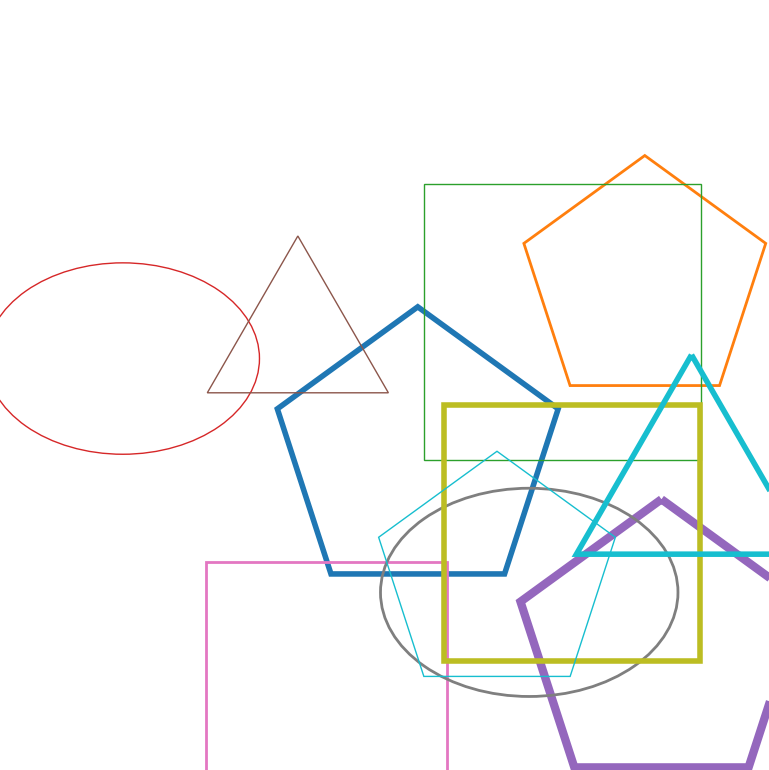[{"shape": "pentagon", "thickness": 2, "radius": 0.96, "center": [0.543, 0.41]}, {"shape": "pentagon", "thickness": 1, "radius": 0.83, "center": [0.837, 0.633]}, {"shape": "square", "thickness": 0.5, "radius": 0.9, "center": [0.731, 0.581]}, {"shape": "oval", "thickness": 0.5, "radius": 0.89, "center": [0.159, 0.534]}, {"shape": "pentagon", "thickness": 3, "radius": 0.96, "center": [0.859, 0.159]}, {"shape": "triangle", "thickness": 0.5, "radius": 0.68, "center": [0.387, 0.558]}, {"shape": "square", "thickness": 1, "radius": 0.78, "center": [0.424, 0.114]}, {"shape": "oval", "thickness": 1, "radius": 0.97, "center": [0.687, 0.231]}, {"shape": "square", "thickness": 2, "radius": 0.83, "center": [0.743, 0.307]}, {"shape": "pentagon", "thickness": 0.5, "radius": 0.81, "center": [0.645, 0.252]}, {"shape": "triangle", "thickness": 2, "radius": 0.86, "center": [0.898, 0.367]}]